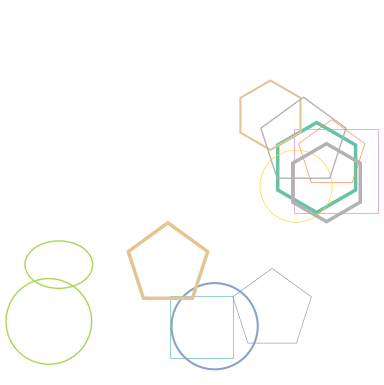[{"shape": "square", "thickness": 0.5, "radius": 0.41, "center": [0.523, 0.151]}, {"shape": "hexagon", "thickness": 2.5, "radius": 0.58, "center": [0.822, 0.565]}, {"shape": "pentagon", "thickness": 0.5, "radius": 0.45, "center": [0.862, 0.599]}, {"shape": "pentagon", "thickness": 0.5, "radius": 0.54, "center": [0.707, 0.196]}, {"shape": "circle", "thickness": 1.5, "radius": 0.56, "center": [0.557, 0.153]}, {"shape": "square", "thickness": 0.5, "radius": 0.55, "center": [0.872, 0.556]}, {"shape": "circle", "thickness": 1, "radius": 0.56, "center": [0.127, 0.165]}, {"shape": "oval", "thickness": 1, "radius": 0.44, "center": [0.153, 0.313]}, {"shape": "circle", "thickness": 0.5, "radius": 0.47, "center": [0.769, 0.517]}, {"shape": "pentagon", "thickness": 2.5, "radius": 0.54, "center": [0.436, 0.313]}, {"shape": "hexagon", "thickness": 1.5, "radius": 0.45, "center": [0.702, 0.701]}, {"shape": "pentagon", "thickness": 1, "radius": 0.58, "center": [0.788, 0.631]}, {"shape": "hexagon", "thickness": 2.5, "radius": 0.51, "center": [0.848, 0.526]}]